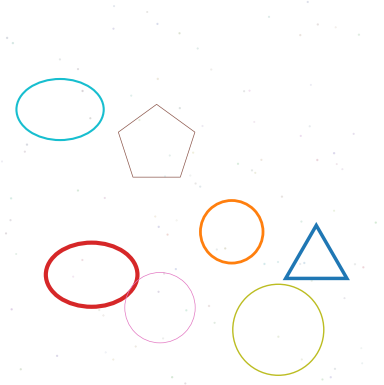[{"shape": "triangle", "thickness": 2.5, "radius": 0.46, "center": [0.822, 0.323]}, {"shape": "circle", "thickness": 2, "radius": 0.41, "center": [0.602, 0.398]}, {"shape": "oval", "thickness": 3, "radius": 0.6, "center": [0.238, 0.286]}, {"shape": "pentagon", "thickness": 0.5, "radius": 0.52, "center": [0.407, 0.624]}, {"shape": "circle", "thickness": 0.5, "radius": 0.46, "center": [0.416, 0.201]}, {"shape": "circle", "thickness": 1, "radius": 0.59, "center": [0.723, 0.143]}, {"shape": "oval", "thickness": 1.5, "radius": 0.57, "center": [0.156, 0.716]}]